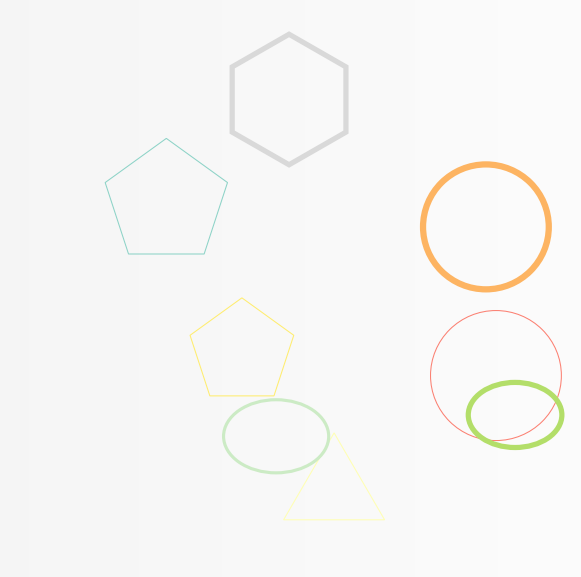[{"shape": "pentagon", "thickness": 0.5, "radius": 0.55, "center": [0.286, 0.649]}, {"shape": "triangle", "thickness": 0.5, "radius": 0.5, "center": [0.575, 0.149]}, {"shape": "circle", "thickness": 0.5, "radius": 0.56, "center": [0.853, 0.349]}, {"shape": "circle", "thickness": 3, "radius": 0.54, "center": [0.836, 0.606]}, {"shape": "oval", "thickness": 2.5, "radius": 0.4, "center": [0.886, 0.281]}, {"shape": "hexagon", "thickness": 2.5, "radius": 0.56, "center": [0.497, 0.827]}, {"shape": "oval", "thickness": 1.5, "radius": 0.45, "center": [0.475, 0.244]}, {"shape": "pentagon", "thickness": 0.5, "radius": 0.47, "center": [0.416, 0.39]}]